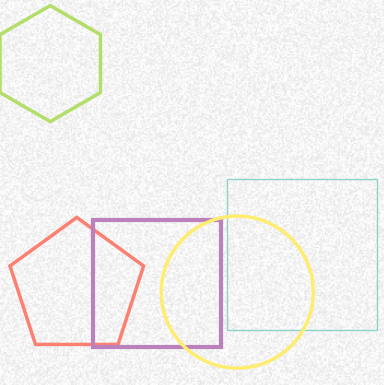[{"shape": "square", "thickness": 1, "radius": 0.98, "center": [0.784, 0.339]}, {"shape": "pentagon", "thickness": 2.5, "radius": 0.91, "center": [0.199, 0.253]}, {"shape": "hexagon", "thickness": 2.5, "radius": 0.75, "center": [0.13, 0.835]}, {"shape": "square", "thickness": 3, "radius": 0.83, "center": [0.408, 0.263]}, {"shape": "circle", "thickness": 2.5, "radius": 0.99, "center": [0.616, 0.241]}]